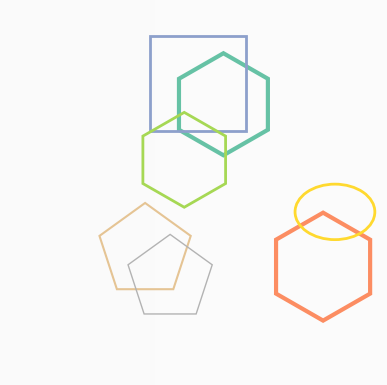[{"shape": "hexagon", "thickness": 3, "radius": 0.66, "center": [0.577, 0.729]}, {"shape": "hexagon", "thickness": 3, "radius": 0.7, "center": [0.834, 0.307]}, {"shape": "square", "thickness": 2, "radius": 0.62, "center": [0.51, 0.782]}, {"shape": "hexagon", "thickness": 2, "radius": 0.62, "center": [0.475, 0.585]}, {"shape": "oval", "thickness": 2, "radius": 0.51, "center": [0.864, 0.45]}, {"shape": "pentagon", "thickness": 1.5, "radius": 0.62, "center": [0.374, 0.349]}, {"shape": "pentagon", "thickness": 1, "radius": 0.57, "center": [0.439, 0.277]}]